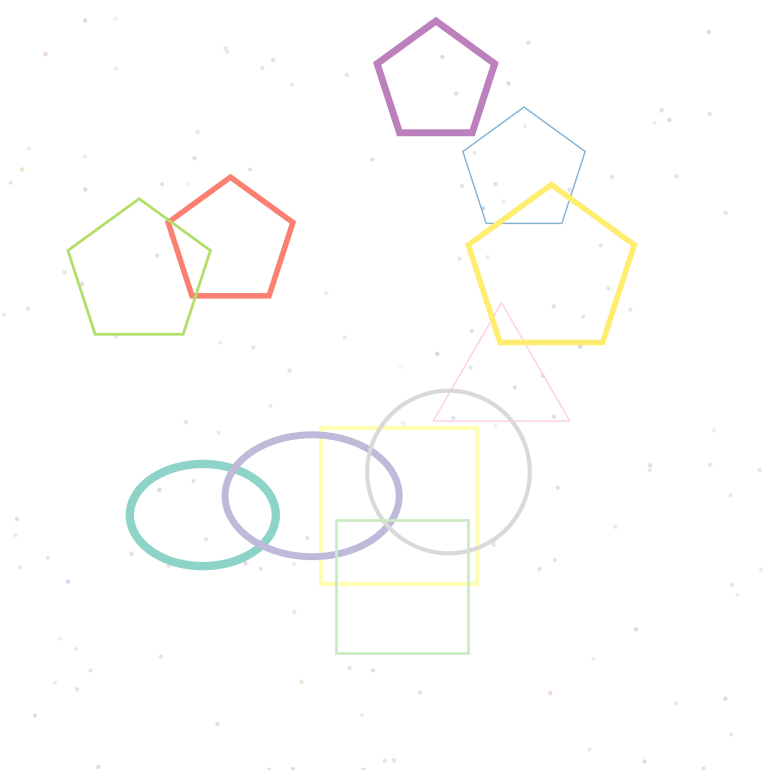[{"shape": "oval", "thickness": 3, "radius": 0.47, "center": [0.263, 0.331]}, {"shape": "square", "thickness": 1.5, "radius": 0.51, "center": [0.519, 0.343]}, {"shape": "oval", "thickness": 2.5, "radius": 0.57, "center": [0.405, 0.356]}, {"shape": "pentagon", "thickness": 2, "radius": 0.43, "center": [0.299, 0.685]}, {"shape": "pentagon", "thickness": 0.5, "radius": 0.42, "center": [0.681, 0.777]}, {"shape": "pentagon", "thickness": 1, "radius": 0.49, "center": [0.181, 0.645]}, {"shape": "triangle", "thickness": 0.5, "radius": 0.51, "center": [0.651, 0.504]}, {"shape": "circle", "thickness": 1.5, "radius": 0.53, "center": [0.582, 0.387]}, {"shape": "pentagon", "thickness": 2.5, "radius": 0.4, "center": [0.566, 0.893]}, {"shape": "square", "thickness": 1, "radius": 0.43, "center": [0.522, 0.238]}, {"shape": "pentagon", "thickness": 2, "radius": 0.57, "center": [0.716, 0.647]}]